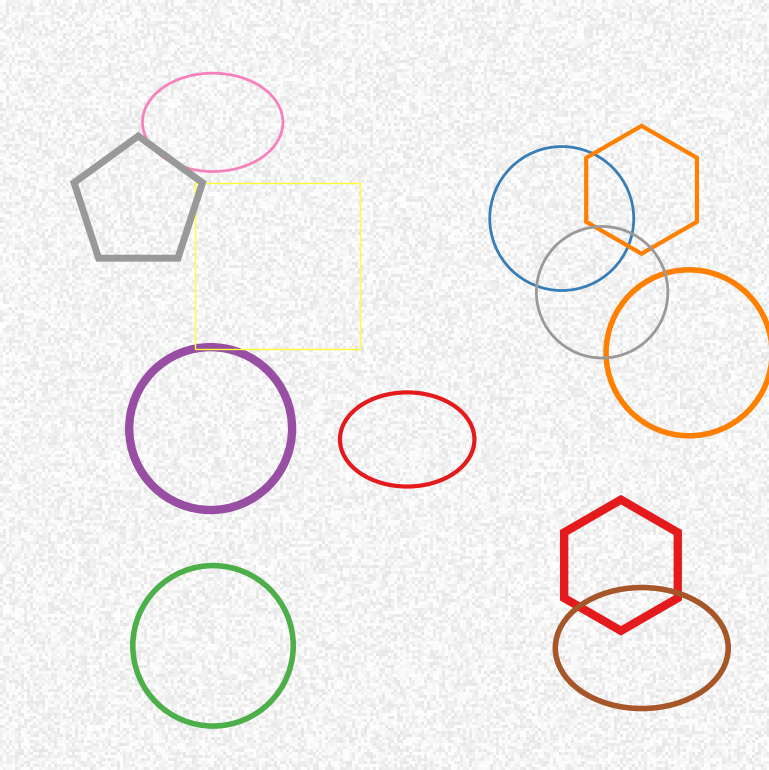[{"shape": "hexagon", "thickness": 3, "radius": 0.43, "center": [0.806, 0.266]}, {"shape": "oval", "thickness": 1.5, "radius": 0.44, "center": [0.529, 0.429]}, {"shape": "circle", "thickness": 1, "radius": 0.47, "center": [0.73, 0.716]}, {"shape": "circle", "thickness": 2, "radius": 0.52, "center": [0.277, 0.161]}, {"shape": "circle", "thickness": 3, "radius": 0.53, "center": [0.274, 0.443]}, {"shape": "hexagon", "thickness": 1.5, "radius": 0.42, "center": [0.833, 0.754]}, {"shape": "circle", "thickness": 2, "radius": 0.54, "center": [0.895, 0.542]}, {"shape": "square", "thickness": 0.5, "radius": 0.54, "center": [0.36, 0.654]}, {"shape": "oval", "thickness": 2, "radius": 0.56, "center": [0.833, 0.158]}, {"shape": "oval", "thickness": 1, "radius": 0.46, "center": [0.276, 0.841]}, {"shape": "pentagon", "thickness": 2.5, "radius": 0.44, "center": [0.18, 0.736]}, {"shape": "circle", "thickness": 1, "radius": 0.43, "center": [0.782, 0.62]}]